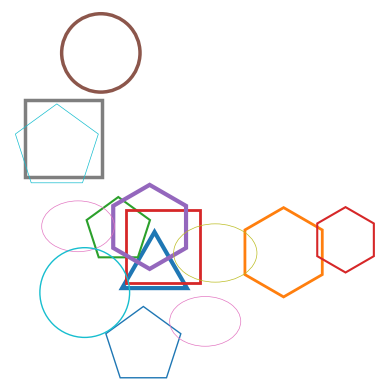[{"shape": "pentagon", "thickness": 1, "radius": 0.51, "center": [0.372, 0.102]}, {"shape": "triangle", "thickness": 3, "radius": 0.49, "center": [0.401, 0.3]}, {"shape": "hexagon", "thickness": 2, "radius": 0.58, "center": [0.737, 0.345]}, {"shape": "pentagon", "thickness": 1.5, "radius": 0.43, "center": [0.307, 0.402]}, {"shape": "square", "thickness": 2, "radius": 0.48, "center": [0.423, 0.36]}, {"shape": "hexagon", "thickness": 1.5, "radius": 0.42, "center": [0.898, 0.377]}, {"shape": "hexagon", "thickness": 3, "radius": 0.55, "center": [0.389, 0.411]}, {"shape": "circle", "thickness": 2.5, "radius": 0.51, "center": [0.262, 0.863]}, {"shape": "oval", "thickness": 0.5, "radius": 0.47, "center": [0.203, 0.412]}, {"shape": "oval", "thickness": 0.5, "radius": 0.46, "center": [0.533, 0.165]}, {"shape": "square", "thickness": 2.5, "radius": 0.5, "center": [0.165, 0.64]}, {"shape": "oval", "thickness": 0.5, "radius": 0.54, "center": [0.559, 0.343]}, {"shape": "pentagon", "thickness": 0.5, "radius": 0.57, "center": [0.148, 0.617]}, {"shape": "circle", "thickness": 1, "radius": 0.58, "center": [0.22, 0.24]}]